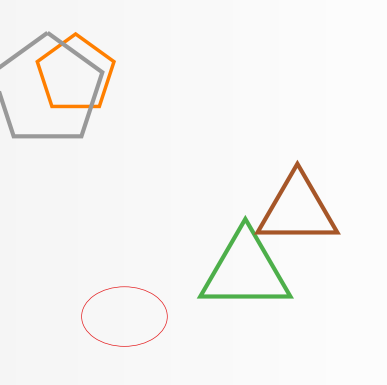[{"shape": "oval", "thickness": 0.5, "radius": 0.55, "center": [0.321, 0.178]}, {"shape": "triangle", "thickness": 3, "radius": 0.67, "center": [0.633, 0.297]}, {"shape": "pentagon", "thickness": 2.5, "radius": 0.52, "center": [0.195, 0.808]}, {"shape": "triangle", "thickness": 3, "radius": 0.59, "center": [0.768, 0.456]}, {"shape": "pentagon", "thickness": 3, "radius": 0.74, "center": [0.123, 0.766]}]